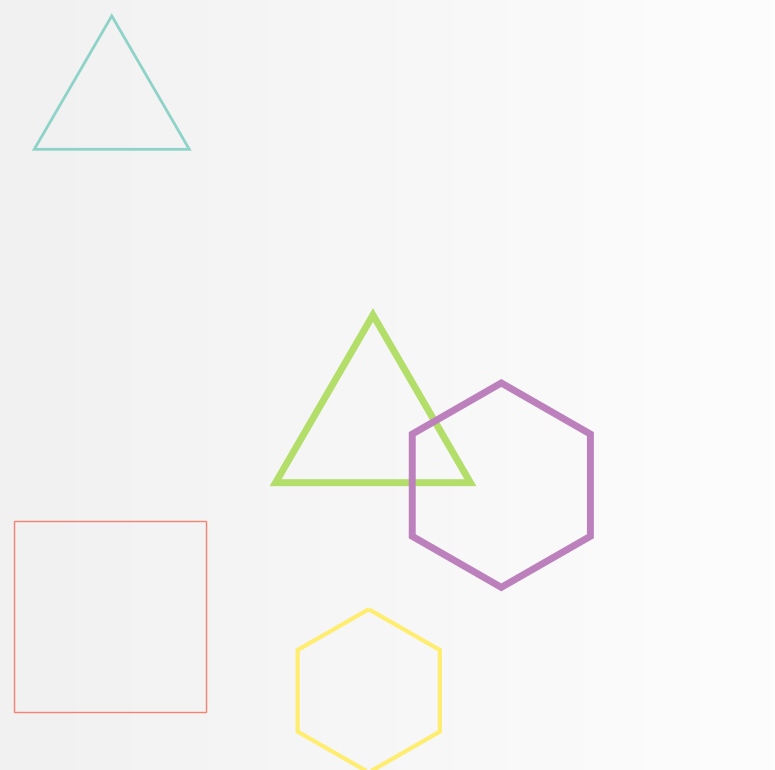[{"shape": "triangle", "thickness": 1, "radius": 0.58, "center": [0.144, 0.864]}, {"shape": "square", "thickness": 0.5, "radius": 0.62, "center": [0.142, 0.2]}, {"shape": "triangle", "thickness": 2.5, "radius": 0.73, "center": [0.481, 0.446]}, {"shape": "hexagon", "thickness": 2.5, "radius": 0.66, "center": [0.647, 0.37]}, {"shape": "hexagon", "thickness": 1.5, "radius": 0.53, "center": [0.476, 0.103]}]